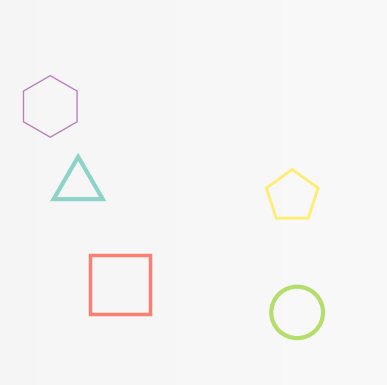[{"shape": "triangle", "thickness": 3, "radius": 0.37, "center": [0.202, 0.519]}, {"shape": "square", "thickness": 2.5, "radius": 0.38, "center": [0.31, 0.26]}, {"shape": "circle", "thickness": 3, "radius": 0.33, "center": [0.767, 0.189]}, {"shape": "hexagon", "thickness": 1, "radius": 0.4, "center": [0.13, 0.724]}, {"shape": "pentagon", "thickness": 2, "radius": 0.35, "center": [0.754, 0.49]}]